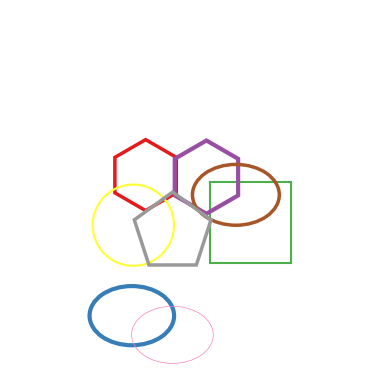[{"shape": "hexagon", "thickness": 2.5, "radius": 0.46, "center": [0.378, 0.545]}, {"shape": "oval", "thickness": 3, "radius": 0.55, "center": [0.342, 0.18]}, {"shape": "square", "thickness": 1.5, "radius": 0.53, "center": [0.65, 0.422]}, {"shape": "hexagon", "thickness": 3, "radius": 0.48, "center": [0.536, 0.54]}, {"shape": "circle", "thickness": 1.5, "radius": 0.53, "center": [0.346, 0.415]}, {"shape": "oval", "thickness": 2.5, "radius": 0.56, "center": [0.613, 0.494]}, {"shape": "oval", "thickness": 0.5, "radius": 0.53, "center": [0.448, 0.13]}, {"shape": "pentagon", "thickness": 2.5, "radius": 0.52, "center": [0.448, 0.396]}]